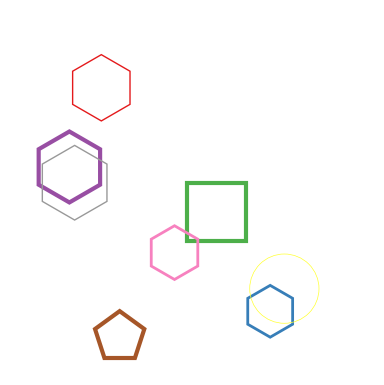[{"shape": "hexagon", "thickness": 1, "radius": 0.43, "center": [0.263, 0.772]}, {"shape": "hexagon", "thickness": 2, "radius": 0.34, "center": [0.702, 0.191]}, {"shape": "square", "thickness": 3, "radius": 0.38, "center": [0.562, 0.449]}, {"shape": "hexagon", "thickness": 3, "radius": 0.46, "center": [0.18, 0.566]}, {"shape": "circle", "thickness": 0.5, "radius": 0.45, "center": [0.739, 0.25]}, {"shape": "pentagon", "thickness": 3, "radius": 0.34, "center": [0.311, 0.125]}, {"shape": "hexagon", "thickness": 2, "radius": 0.35, "center": [0.453, 0.344]}, {"shape": "hexagon", "thickness": 1, "radius": 0.48, "center": [0.194, 0.525]}]